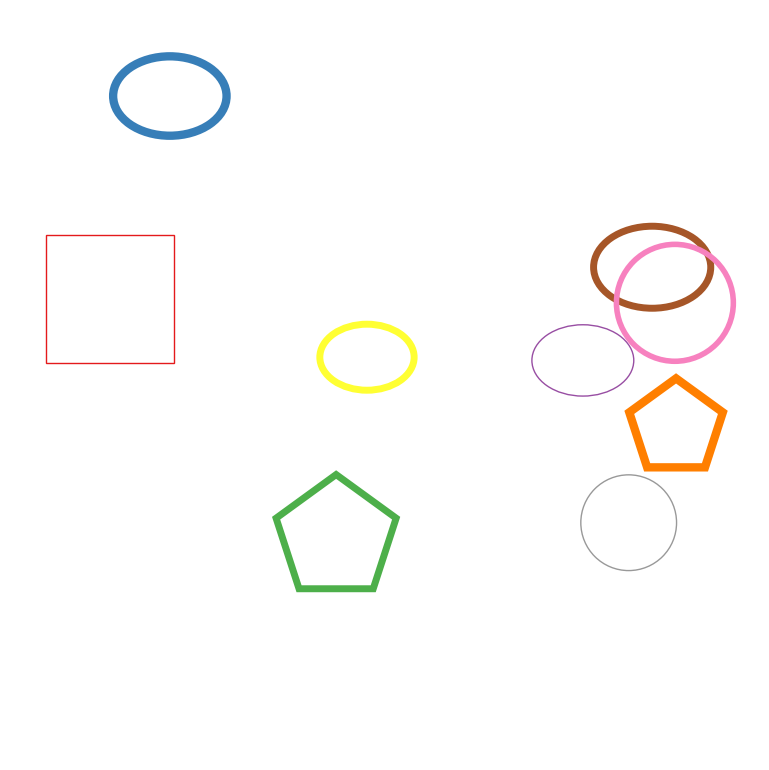[{"shape": "square", "thickness": 0.5, "radius": 0.42, "center": [0.143, 0.612]}, {"shape": "oval", "thickness": 3, "radius": 0.37, "center": [0.221, 0.875]}, {"shape": "pentagon", "thickness": 2.5, "radius": 0.41, "center": [0.437, 0.302]}, {"shape": "oval", "thickness": 0.5, "radius": 0.33, "center": [0.757, 0.532]}, {"shape": "pentagon", "thickness": 3, "radius": 0.32, "center": [0.878, 0.445]}, {"shape": "oval", "thickness": 2.5, "radius": 0.31, "center": [0.477, 0.536]}, {"shape": "oval", "thickness": 2.5, "radius": 0.38, "center": [0.847, 0.653]}, {"shape": "circle", "thickness": 2, "radius": 0.38, "center": [0.876, 0.607]}, {"shape": "circle", "thickness": 0.5, "radius": 0.31, "center": [0.816, 0.321]}]